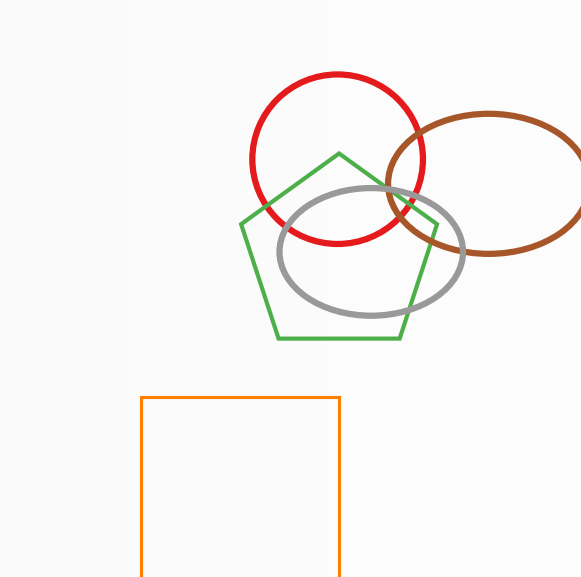[{"shape": "circle", "thickness": 3, "radius": 0.73, "center": [0.581, 0.723]}, {"shape": "pentagon", "thickness": 2, "radius": 0.89, "center": [0.583, 0.556]}, {"shape": "square", "thickness": 1.5, "radius": 0.85, "center": [0.413, 0.142]}, {"shape": "oval", "thickness": 3, "radius": 0.87, "center": [0.841, 0.681]}, {"shape": "oval", "thickness": 3, "radius": 0.79, "center": [0.639, 0.563]}]